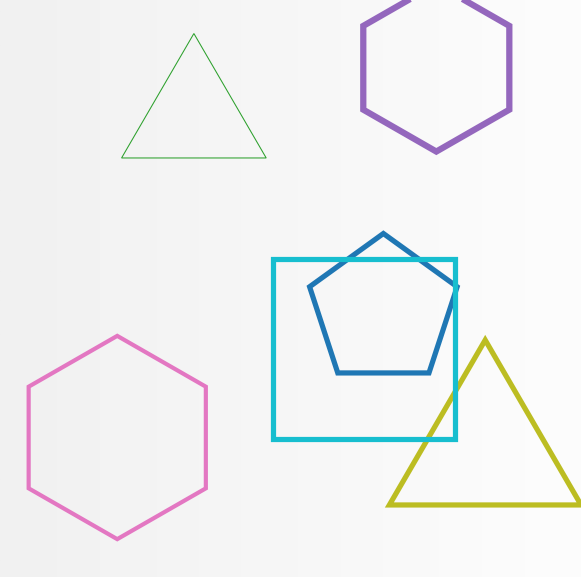[{"shape": "pentagon", "thickness": 2.5, "radius": 0.67, "center": [0.66, 0.461]}, {"shape": "triangle", "thickness": 0.5, "radius": 0.72, "center": [0.334, 0.797]}, {"shape": "hexagon", "thickness": 3, "radius": 0.73, "center": [0.751, 0.882]}, {"shape": "hexagon", "thickness": 2, "radius": 0.88, "center": [0.202, 0.242]}, {"shape": "triangle", "thickness": 2.5, "radius": 0.95, "center": [0.835, 0.22]}, {"shape": "square", "thickness": 2.5, "radius": 0.78, "center": [0.626, 0.395]}]